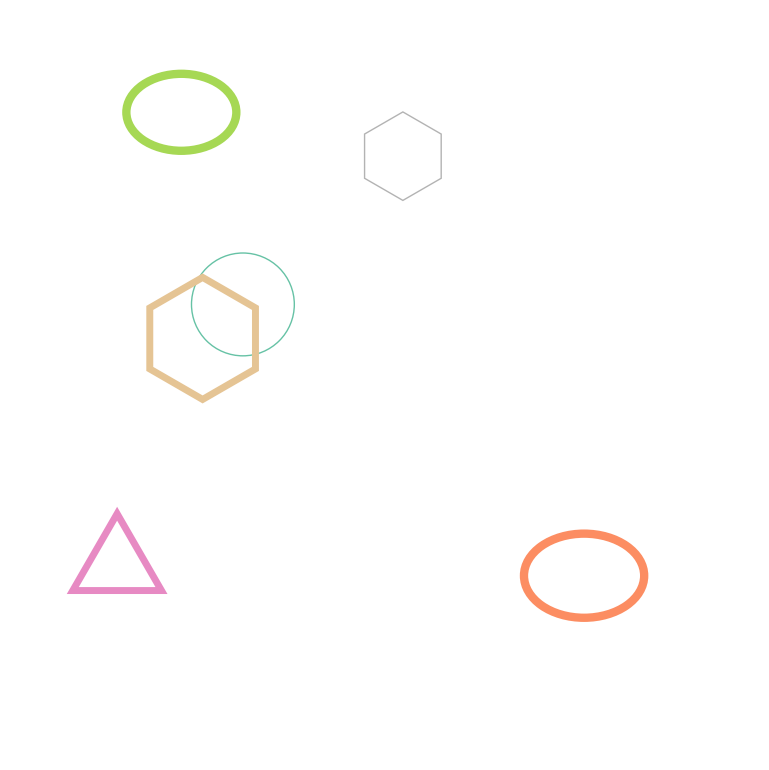[{"shape": "circle", "thickness": 0.5, "radius": 0.33, "center": [0.315, 0.605]}, {"shape": "oval", "thickness": 3, "radius": 0.39, "center": [0.759, 0.252]}, {"shape": "triangle", "thickness": 2.5, "radius": 0.33, "center": [0.152, 0.266]}, {"shape": "oval", "thickness": 3, "radius": 0.36, "center": [0.236, 0.854]}, {"shape": "hexagon", "thickness": 2.5, "radius": 0.4, "center": [0.263, 0.561]}, {"shape": "hexagon", "thickness": 0.5, "radius": 0.29, "center": [0.523, 0.797]}]